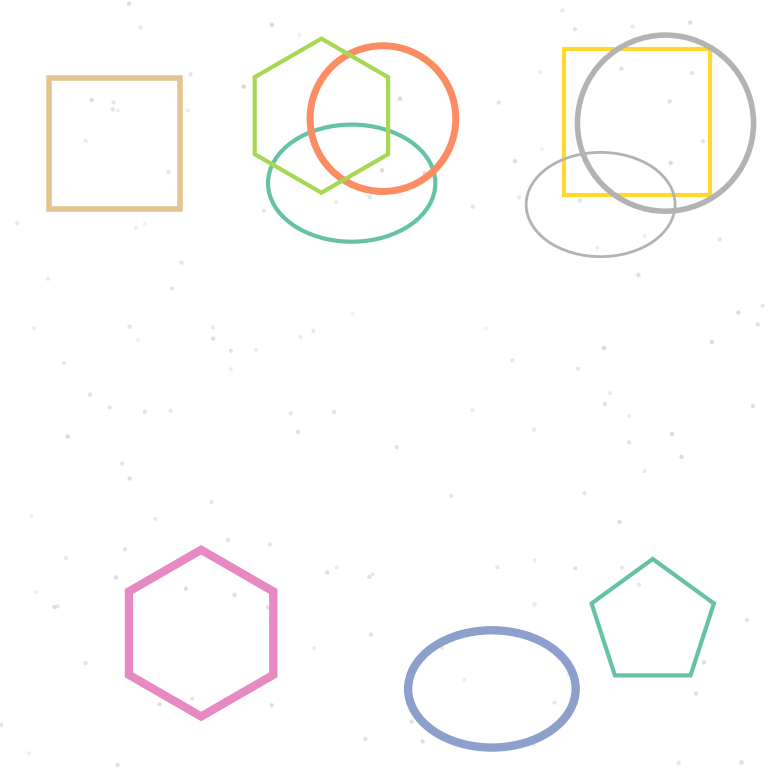[{"shape": "oval", "thickness": 1.5, "radius": 0.54, "center": [0.457, 0.762]}, {"shape": "pentagon", "thickness": 1.5, "radius": 0.42, "center": [0.848, 0.19]}, {"shape": "circle", "thickness": 2.5, "radius": 0.47, "center": [0.497, 0.846]}, {"shape": "oval", "thickness": 3, "radius": 0.54, "center": [0.639, 0.105]}, {"shape": "hexagon", "thickness": 3, "radius": 0.54, "center": [0.261, 0.178]}, {"shape": "hexagon", "thickness": 1.5, "radius": 0.5, "center": [0.417, 0.85]}, {"shape": "square", "thickness": 1.5, "radius": 0.47, "center": [0.827, 0.841]}, {"shape": "square", "thickness": 2, "radius": 0.42, "center": [0.149, 0.814]}, {"shape": "circle", "thickness": 2, "radius": 0.57, "center": [0.864, 0.84]}, {"shape": "oval", "thickness": 1, "radius": 0.48, "center": [0.78, 0.734]}]